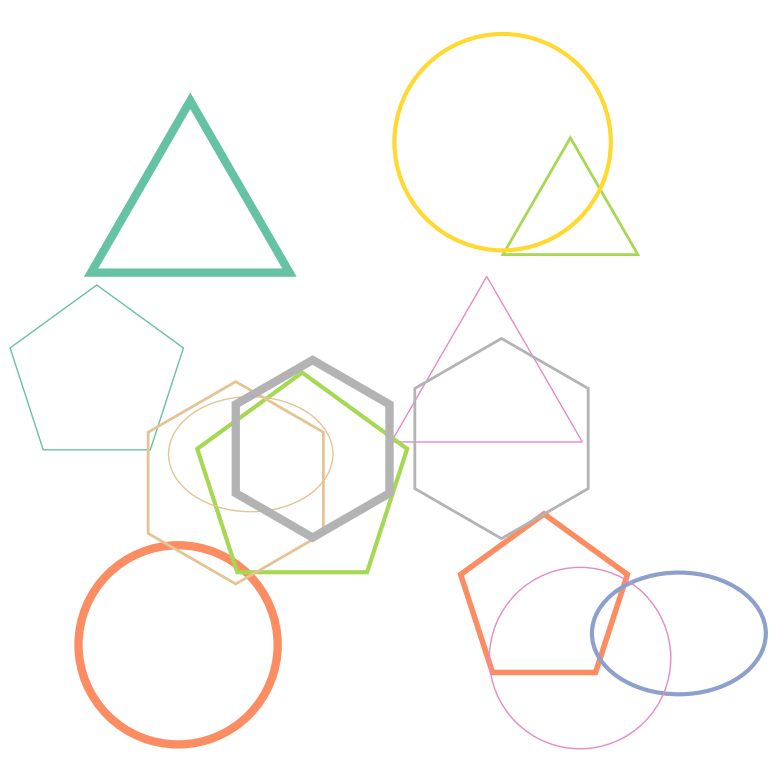[{"shape": "pentagon", "thickness": 0.5, "radius": 0.59, "center": [0.126, 0.512]}, {"shape": "triangle", "thickness": 3, "radius": 0.74, "center": [0.247, 0.72]}, {"shape": "circle", "thickness": 3, "radius": 0.65, "center": [0.231, 0.163]}, {"shape": "pentagon", "thickness": 2, "radius": 0.57, "center": [0.707, 0.219]}, {"shape": "oval", "thickness": 1.5, "radius": 0.56, "center": [0.882, 0.177]}, {"shape": "circle", "thickness": 0.5, "radius": 0.59, "center": [0.753, 0.145]}, {"shape": "triangle", "thickness": 0.5, "radius": 0.72, "center": [0.632, 0.498]}, {"shape": "triangle", "thickness": 1, "radius": 0.51, "center": [0.741, 0.72]}, {"shape": "pentagon", "thickness": 1.5, "radius": 0.72, "center": [0.392, 0.373]}, {"shape": "circle", "thickness": 1.5, "radius": 0.7, "center": [0.653, 0.815]}, {"shape": "hexagon", "thickness": 1, "radius": 0.66, "center": [0.306, 0.373]}, {"shape": "oval", "thickness": 0.5, "radius": 0.53, "center": [0.326, 0.41]}, {"shape": "hexagon", "thickness": 1, "radius": 0.65, "center": [0.651, 0.43]}, {"shape": "hexagon", "thickness": 3, "radius": 0.58, "center": [0.406, 0.417]}]